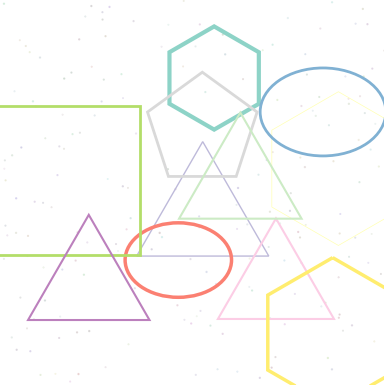[{"shape": "hexagon", "thickness": 3, "radius": 0.67, "center": [0.556, 0.797]}, {"shape": "hexagon", "thickness": 0.5, "radius": 1.0, "center": [0.879, 0.562]}, {"shape": "triangle", "thickness": 1, "radius": 0.99, "center": [0.527, 0.434]}, {"shape": "oval", "thickness": 2.5, "radius": 0.69, "center": [0.463, 0.325]}, {"shape": "oval", "thickness": 2, "radius": 0.82, "center": [0.839, 0.709]}, {"shape": "square", "thickness": 2, "radius": 0.97, "center": [0.169, 0.532]}, {"shape": "triangle", "thickness": 1.5, "radius": 0.87, "center": [0.717, 0.259]}, {"shape": "pentagon", "thickness": 2, "radius": 0.75, "center": [0.525, 0.663]}, {"shape": "triangle", "thickness": 1.5, "radius": 0.91, "center": [0.231, 0.26]}, {"shape": "triangle", "thickness": 1.5, "radius": 0.92, "center": [0.624, 0.524]}, {"shape": "hexagon", "thickness": 2.5, "radius": 0.97, "center": [0.864, 0.136]}]